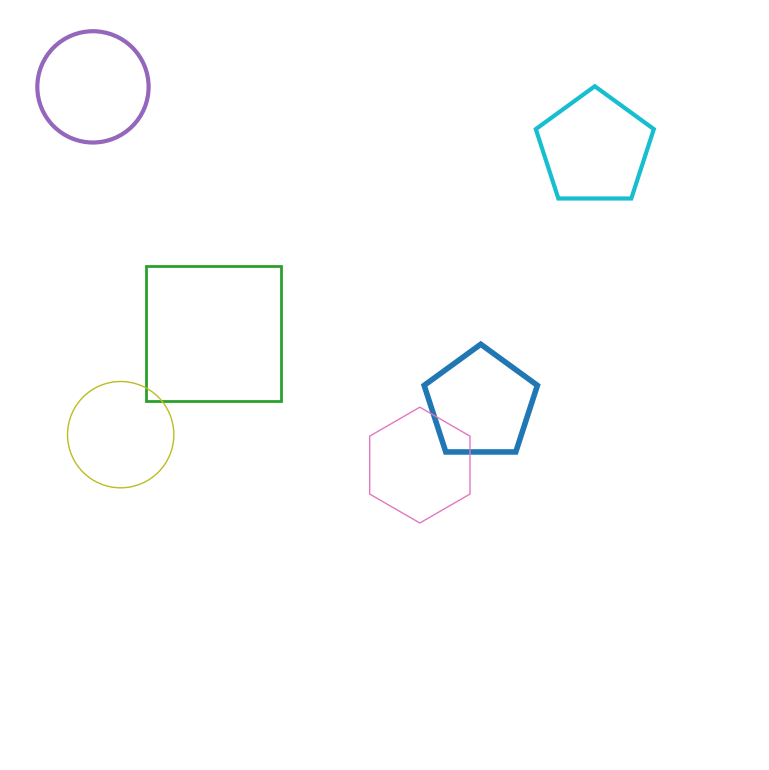[{"shape": "pentagon", "thickness": 2, "radius": 0.39, "center": [0.624, 0.476]}, {"shape": "square", "thickness": 1, "radius": 0.44, "center": [0.277, 0.567]}, {"shape": "circle", "thickness": 1.5, "radius": 0.36, "center": [0.121, 0.887]}, {"shape": "hexagon", "thickness": 0.5, "radius": 0.38, "center": [0.545, 0.396]}, {"shape": "circle", "thickness": 0.5, "radius": 0.35, "center": [0.157, 0.436]}, {"shape": "pentagon", "thickness": 1.5, "radius": 0.4, "center": [0.772, 0.807]}]